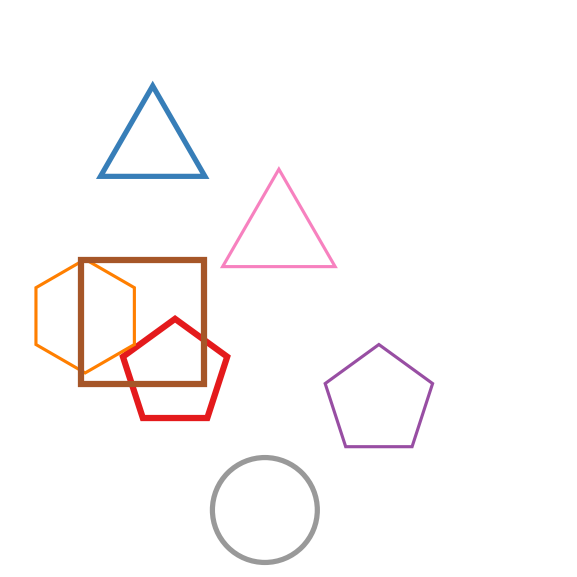[{"shape": "pentagon", "thickness": 3, "radius": 0.47, "center": [0.303, 0.352]}, {"shape": "triangle", "thickness": 2.5, "radius": 0.52, "center": [0.264, 0.746]}, {"shape": "pentagon", "thickness": 1.5, "radius": 0.49, "center": [0.656, 0.305]}, {"shape": "hexagon", "thickness": 1.5, "radius": 0.49, "center": [0.147, 0.452]}, {"shape": "square", "thickness": 3, "radius": 0.53, "center": [0.247, 0.442]}, {"shape": "triangle", "thickness": 1.5, "radius": 0.56, "center": [0.483, 0.594]}, {"shape": "circle", "thickness": 2.5, "radius": 0.45, "center": [0.459, 0.116]}]